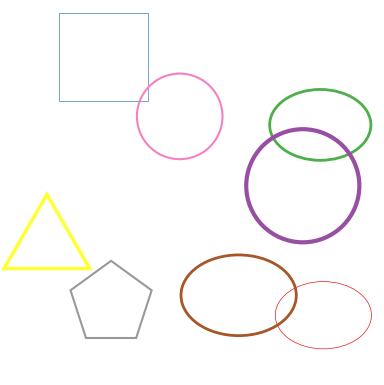[{"shape": "oval", "thickness": 0.5, "radius": 0.62, "center": [0.84, 0.181]}, {"shape": "square", "thickness": 0.5, "radius": 0.57, "center": [0.268, 0.852]}, {"shape": "oval", "thickness": 2, "radius": 0.66, "center": [0.832, 0.676]}, {"shape": "circle", "thickness": 3, "radius": 0.73, "center": [0.786, 0.518]}, {"shape": "triangle", "thickness": 2.5, "radius": 0.64, "center": [0.122, 0.367]}, {"shape": "oval", "thickness": 2, "radius": 0.75, "center": [0.62, 0.233]}, {"shape": "circle", "thickness": 1.5, "radius": 0.56, "center": [0.467, 0.698]}, {"shape": "pentagon", "thickness": 1.5, "radius": 0.55, "center": [0.289, 0.212]}]